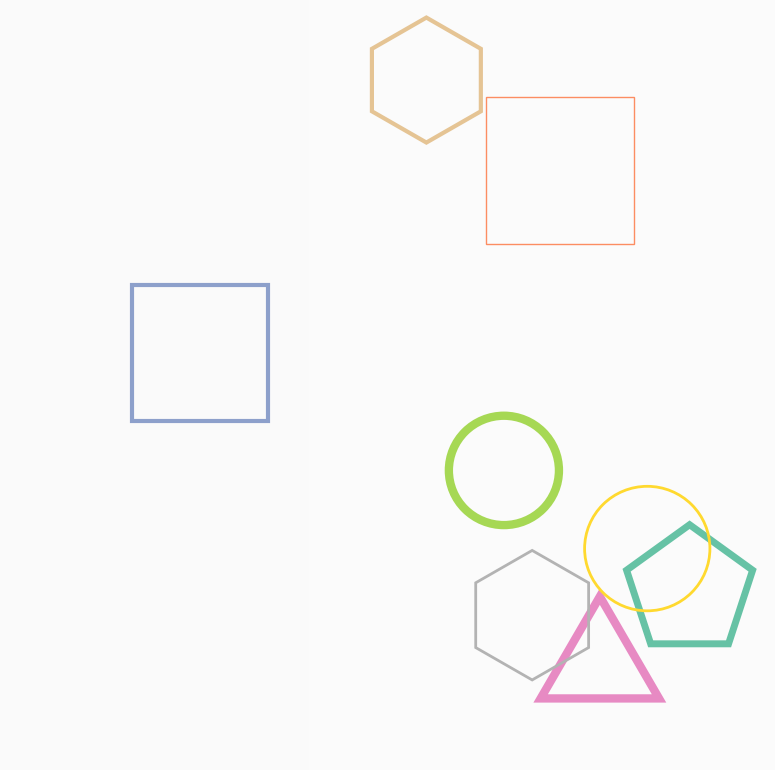[{"shape": "pentagon", "thickness": 2.5, "radius": 0.43, "center": [0.89, 0.233]}, {"shape": "square", "thickness": 0.5, "radius": 0.48, "center": [0.722, 0.779]}, {"shape": "square", "thickness": 1.5, "radius": 0.44, "center": [0.259, 0.541]}, {"shape": "triangle", "thickness": 3, "radius": 0.44, "center": [0.774, 0.137]}, {"shape": "circle", "thickness": 3, "radius": 0.36, "center": [0.65, 0.389]}, {"shape": "circle", "thickness": 1, "radius": 0.4, "center": [0.835, 0.288]}, {"shape": "hexagon", "thickness": 1.5, "radius": 0.41, "center": [0.55, 0.896]}, {"shape": "hexagon", "thickness": 1, "radius": 0.42, "center": [0.687, 0.201]}]